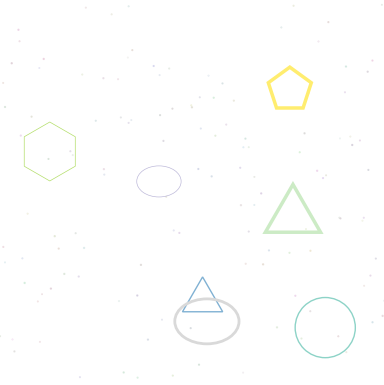[{"shape": "circle", "thickness": 1, "radius": 0.39, "center": [0.845, 0.149]}, {"shape": "oval", "thickness": 0.5, "radius": 0.29, "center": [0.413, 0.529]}, {"shape": "triangle", "thickness": 1, "radius": 0.3, "center": [0.526, 0.22]}, {"shape": "hexagon", "thickness": 0.5, "radius": 0.38, "center": [0.129, 0.607]}, {"shape": "oval", "thickness": 2, "radius": 0.42, "center": [0.537, 0.165]}, {"shape": "triangle", "thickness": 2.5, "radius": 0.41, "center": [0.761, 0.438]}, {"shape": "pentagon", "thickness": 2.5, "radius": 0.29, "center": [0.753, 0.767]}]